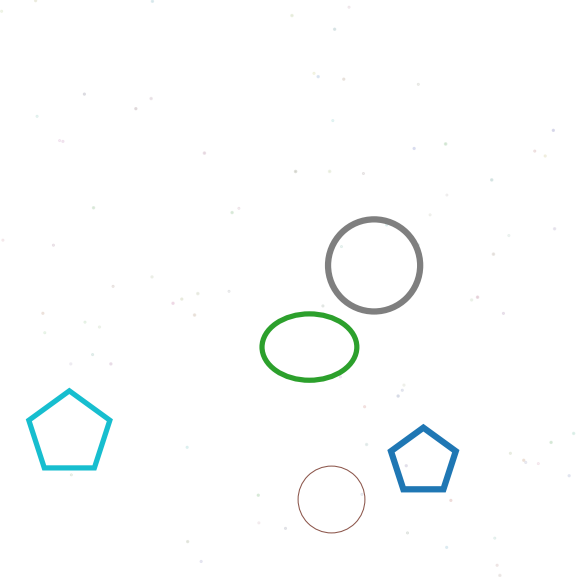[{"shape": "pentagon", "thickness": 3, "radius": 0.29, "center": [0.733, 0.2]}, {"shape": "oval", "thickness": 2.5, "radius": 0.41, "center": [0.536, 0.398]}, {"shape": "circle", "thickness": 0.5, "radius": 0.29, "center": [0.574, 0.134]}, {"shape": "circle", "thickness": 3, "radius": 0.4, "center": [0.648, 0.54]}, {"shape": "pentagon", "thickness": 2.5, "radius": 0.37, "center": [0.12, 0.249]}]